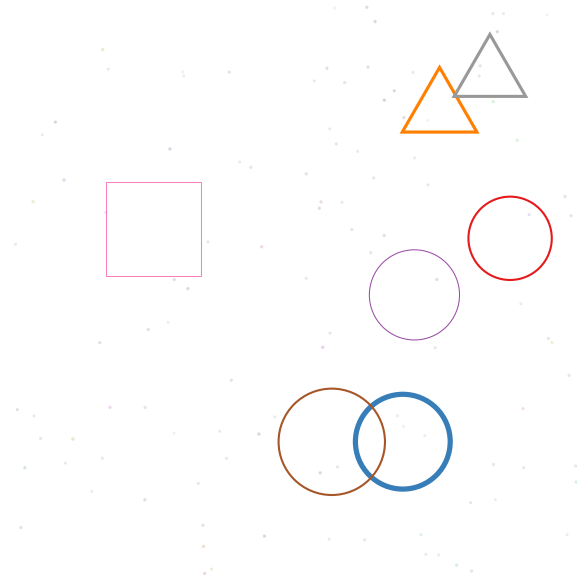[{"shape": "circle", "thickness": 1, "radius": 0.36, "center": [0.883, 0.586]}, {"shape": "circle", "thickness": 2.5, "radius": 0.41, "center": [0.698, 0.234]}, {"shape": "circle", "thickness": 0.5, "radius": 0.39, "center": [0.718, 0.489]}, {"shape": "triangle", "thickness": 1.5, "radius": 0.37, "center": [0.761, 0.808]}, {"shape": "circle", "thickness": 1, "radius": 0.46, "center": [0.574, 0.234]}, {"shape": "square", "thickness": 0.5, "radius": 0.41, "center": [0.266, 0.603]}, {"shape": "triangle", "thickness": 1.5, "radius": 0.36, "center": [0.848, 0.868]}]